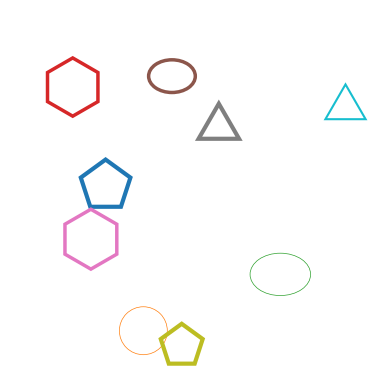[{"shape": "pentagon", "thickness": 3, "radius": 0.34, "center": [0.274, 0.518]}, {"shape": "circle", "thickness": 0.5, "radius": 0.31, "center": [0.372, 0.141]}, {"shape": "oval", "thickness": 0.5, "radius": 0.39, "center": [0.728, 0.287]}, {"shape": "hexagon", "thickness": 2.5, "radius": 0.38, "center": [0.189, 0.774]}, {"shape": "oval", "thickness": 2.5, "radius": 0.3, "center": [0.447, 0.802]}, {"shape": "hexagon", "thickness": 2.5, "radius": 0.39, "center": [0.236, 0.379]}, {"shape": "triangle", "thickness": 3, "radius": 0.3, "center": [0.568, 0.67]}, {"shape": "pentagon", "thickness": 3, "radius": 0.29, "center": [0.472, 0.102]}, {"shape": "triangle", "thickness": 1.5, "radius": 0.3, "center": [0.897, 0.721]}]